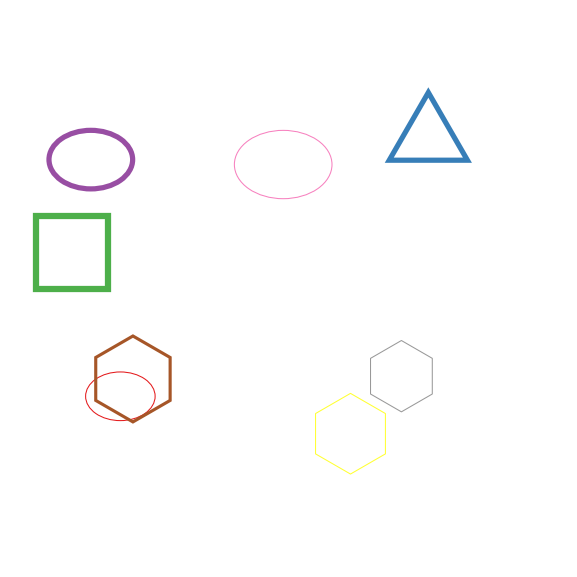[{"shape": "oval", "thickness": 0.5, "radius": 0.3, "center": [0.208, 0.313]}, {"shape": "triangle", "thickness": 2.5, "radius": 0.39, "center": [0.742, 0.761]}, {"shape": "square", "thickness": 3, "radius": 0.31, "center": [0.125, 0.562]}, {"shape": "oval", "thickness": 2.5, "radius": 0.36, "center": [0.157, 0.723]}, {"shape": "hexagon", "thickness": 0.5, "radius": 0.35, "center": [0.607, 0.248]}, {"shape": "hexagon", "thickness": 1.5, "radius": 0.37, "center": [0.23, 0.343]}, {"shape": "oval", "thickness": 0.5, "radius": 0.42, "center": [0.49, 0.714]}, {"shape": "hexagon", "thickness": 0.5, "radius": 0.31, "center": [0.695, 0.348]}]